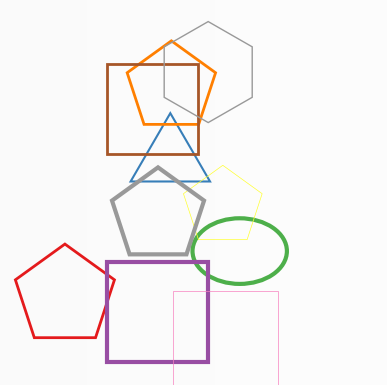[{"shape": "pentagon", "thickness": 2, "radius": 0.67, "center": [0.168, 0.232]}, {"shape": "triangle", "thickness": 1.5, "radius": 0.59, "center": [0.44, 0.588]}, {"shape": "oval", "thickness": 3, "radius": 0.61, "center": [0.619, 0.348]}, {"shape": "square", "thickness": 3, "radius": 0.65, "center": [0.406, 0.19]}, {"shape": "pentagon", "thickness": 2, "radius": 0.6, "center": [0.442, 0.774]}, {"shape": "pentagon", "thickness": 0.5, "radius": 0.53, "center": [0.575, 0.464]}, {"shape": "square", "thickness": 2, "radius": 0.59, "center": [0.394, 0.718]}, {"shape": "square", "thickness": 0.5, "radius": 0.68, "center": [0.582, 0.108]}, {"shape": "pentagon", "thickness": 3, "radius": 0.62, "center": [0.408, 0.44]}, {"shape": "hexagon", "thickness": 1, "radius": 0.66, "center": [0.537, 0.813]}]